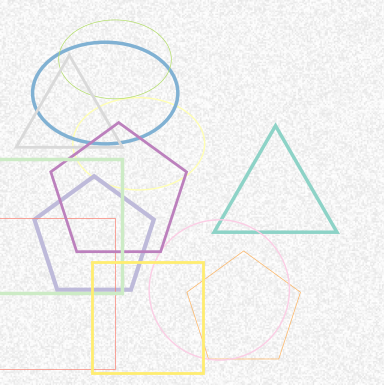[{"shape": "triangle", "thickness": 2.5, "radius": 0.92, "center": [0.716, 0.489]}, {"shape": "oval", "thickness": 1, "radius": 0.86, "center": [0.36, 0.627]}, {"shape": "pentagon", "thickness": 3, "radius": 0.81, "center": [0.244, 0.379]}, {"shape": "square", "thickness": 0.5, "radius": 0.98, "center": [0.103, 0.238]}, {"shape": "oval", "thickness": 2.5, "radius": 0.94, "center": [0.273, 0.758]}, {"shape": "pentagon", "thickness": 0.5, "radius": 0.78, "center": [0.633, 0.193]}, {"shape": "oval", "thickness": 0.5, "radius": 0.73, "center": [0.299, 0.846]}, {"shape": "circle", "thickness": 1, "radius": 0.91, "center": [0.57, 0.247]}, {"shape": "triangle", "thickness": 2, "radius": 0.8, "center": [0.18, 0.697]}, {"shape": "pentagon", "thickness": 2, "radius": 0.93, "center": [0.308, 0.496]}, {"shape": "square", "thickness": 2.5, "radius": 0.87, "center": [0.142, 0.413]}, {"shape": "square", "thickness": 2, "radius": 0.72, "center": [0.384, 0.176]}]